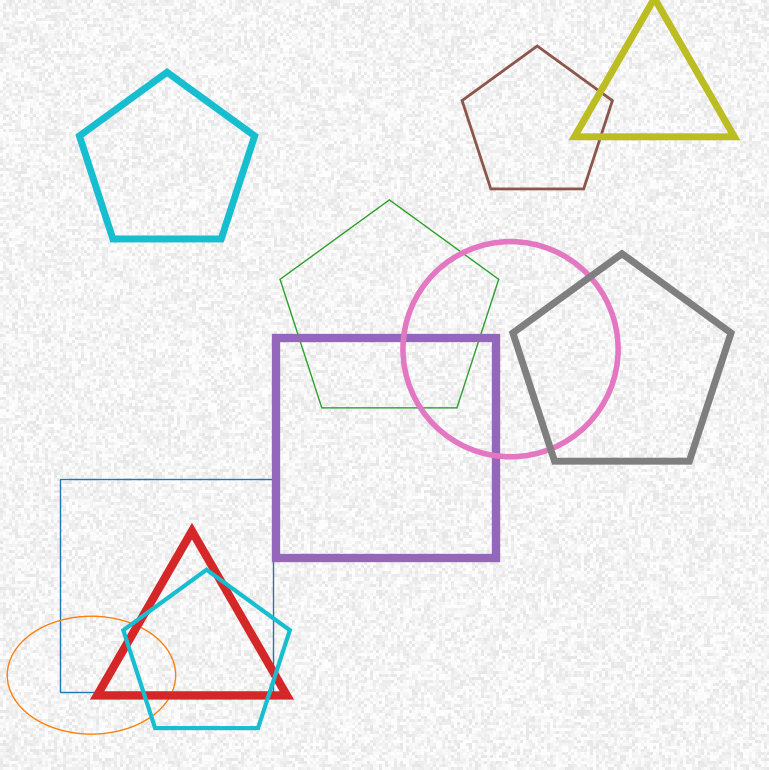[{"shape": "square", "thickness": 0.5, "radius": 0.69, "center": [0.216, 0.24]}, {"shape": "oval", "thickness": 0.5, "radius": 0.55, "center": [0.119, 0.123]}, {"shape": "pentagon", "thickness": 0.5, "radius": 0.75, "center": [0.506, 0.591]}, {"shape": "triangle", "thickness": 3, "radius": 0.71, "center": [0.249, 0.168]}, {"shape": "square", "thickness": 3, "radius": 0.71, "center": [0.501, 0.418]}, {"shape": "pentagon", "thickness": 1, "radius": 0.51, "center": [0.698, 0.838]}, {"shape": "circle", "thickness": 2, "radius": 0.7, "center": [0.663, 0.547]}, {"shape": "pentagon", "thickness": 2.5, "radius": 0.74, "center": [0.808, 0.522]}, {"shape": "triangle", "thickness": 2.5, "radius": 0.6, "center": [0.85, 0.882]}, {"shape": "pentagon", "thickness": 1.5, "radius": 0.57, "center": [0.268, 0.146]}, {"shape": "pentagon", "thickness": 2.5, "radius": 0.6, "center": [0.217, 0.786]}]